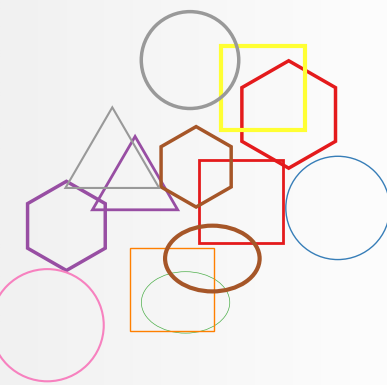[{"shape": "hexagon", "thickness": 2.5, "radius": 0.7, "center": [0.745, 0.703]}, {"shape": "square", "thickness": 2, "radius": 0.54, "center": [0.622, 0.476]}, {"shape": "circle", "thickness": 1, "radius": 0.67, "center": [0.872, 0.46]}, {"shape": "oval", "thickness": 0.5, "radius": 0.57, "center": [0.479, 0.215]}, {"shape": "hexagon", "thickness": 2.5, "radius": 0.58, "center": [0.171, 0.413]}, {"shape": "triangle", "thickness": 2, "radius": 0.63, "center": [0.349, 0.519]}, {"shape": "square", "thickness": 1, "radius": 0.54, "center": [0.444, 0.247]}, {"shape": "square", "thickness": 3, "radius": 0.54, "center": [0.679, 0.772]}, {"shape": "oval", "thickness": 3, "radius": 0.61, "center": [0.548, 0.328]}, {"shape": "hexagon", "thickness": 2.5, "radius": 0.52, "center": [0.506, 0.567]}, {"shape": "circle", "thickness": 1.5, "radius": 0.73, "center": [0.122, 0.155]}, {"shape": "triangle", "thickness": 1.5, "radius": 0.7, "center": [0.29, 0.582]}, {"shape": "circle", "thickness": 2.5, "radius": 0.63, "center": [0.49, 0.844]}]